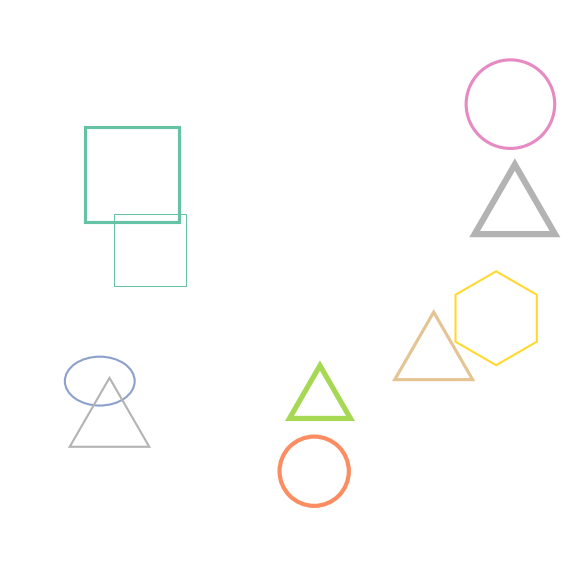[{"shape": "square", "thickness": 0.5, "radius": 0.31, "center": [0.259, 0.566]}, {"shape": "square", "thickness": 1.5, "radius": 0.41, "center": [0.229, 0.698]}, {"shape": "circle", "thickness": 2, "radius": 0.3, "center": [0.544, 0.183]}, {"shape": "oval", "thickness": 1, "radius": 0.3, "center": [0.173, 0.339]}, {"shape": "circle", "thickness": 1.5, "radius": 0.38, "center": [0.884, 0.819]}, {"shape": "triangle", "thickness": 2.5, "radius": 0.31, "center": [0.554, 0.305]}, {"shape": "hexagon", "thickness": 1, "radius": 0.41, "center": [0.859, 0.448]}, {"shape": "triangle", "thickness": 1.5, "radius": 0.39, "center": [0.751, 0.381]}, {"shape": "triangle", "thickness": 3, "radius": 0.4, "center": [0.892, 0.634]}, {"shape": "triangle", "thickness": 1, "radius": 0.4, "center": [0.19, 0.265]}]